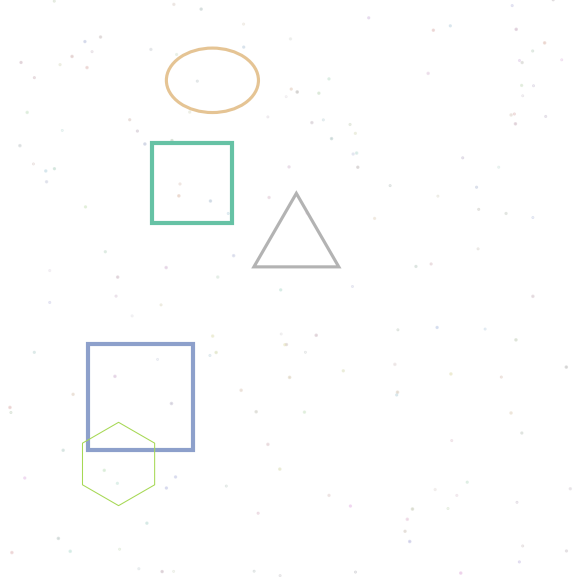[{"shape": "square", "thickness": 2, "radius": 0.34, "center": [0.333, 0.682]}, {"shape": "square", "thickness": 2, "radius": 0.46, "center": [0.243, 0.312]}, {"shape": "hexagon", "thickness": 0.5, "radius": 0.36, "center": [0.205, 0.196]}, {"shape": "oval", "thickness": 1.5, "radius": 0.4, "center": [0.368, 0.86]}, {"shape": "triangle", "thickness": 1.5, "radius": 0.42, "center": [0.513, 0.579]}]